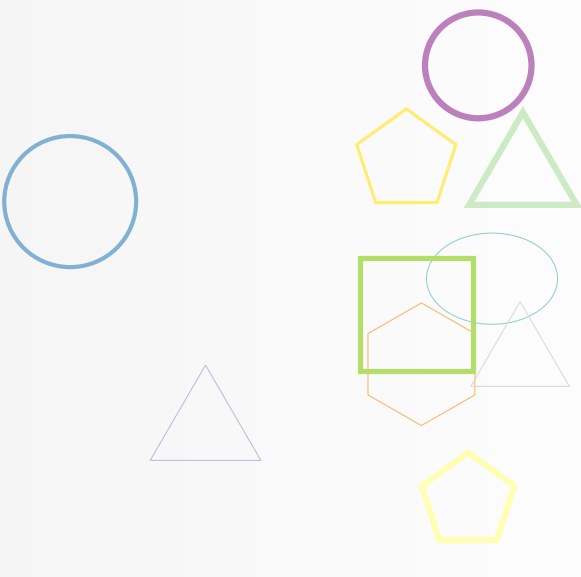[{"shape": "oval", "thickness": 0.5, "radius": 0.56, "center": [0.847, 0.517]}, {"shape": "pentagon", "thickness": 3, "radius": 0.42, "center": [0.805, 0.132]}, {"shape": "triangle", "thickness": 0.5, "radius": 0.55, "center": [0.354, 0.257]}, {"shape": "circle", "thickness": 2, "radius": 0.57, "center": [0.121, 0.65]}, {"shape": "hexagon", "thickness": 0.5, "radius": 0.53, "center": [0.725, 0.368]}, {"shape": "square", "thickness": 2.5, "radius": 0.49, "center": [0.717, 0.454]}, {"shape": "triangle", "thickness": 0.5, "radius": 0.49, "center": [0.895, 0.379]}, {"shape": "circle", "thickness": 3, "radius": 0.46, "center": [0.823, 0.886]}, {"shape": "triangle", "thickness": 3, "radius": 0.54, "center": [0.9, 0.698]}, {"shape": "pentagon", "thickness": 1.5, "radius": 0.45, "center": [0.699, 0.721]}]